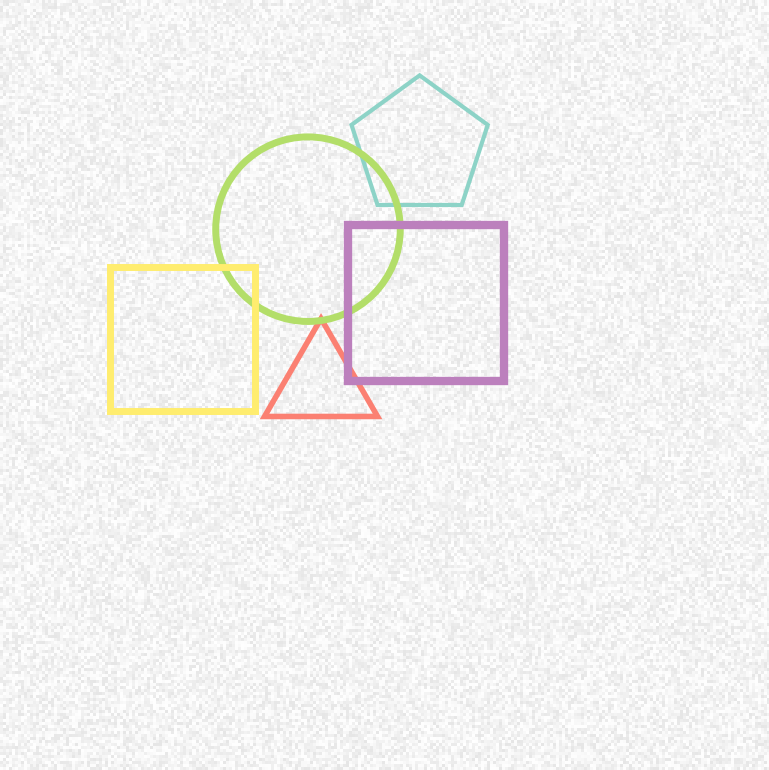[{"shape": "pentagon", "thickness": 1.5, "radius": 0.47, "center": [0.545, 0.809]}, {"shape": "triangle", "thickness": 2, "radius": 0.42, "center": [0.417, 0.501]}, {"shape": "circle", "thickness": 2.5, "radius": 0.6, "center": [0.4, 0.702]}, {"shape": "square", "thickness": 3, "radius": 0.5, "center": [0.553, 0.607]}, {"shape": "square", "thickness": 2.5, "radius": 0.47, "center": [0.237, 0.56]}]